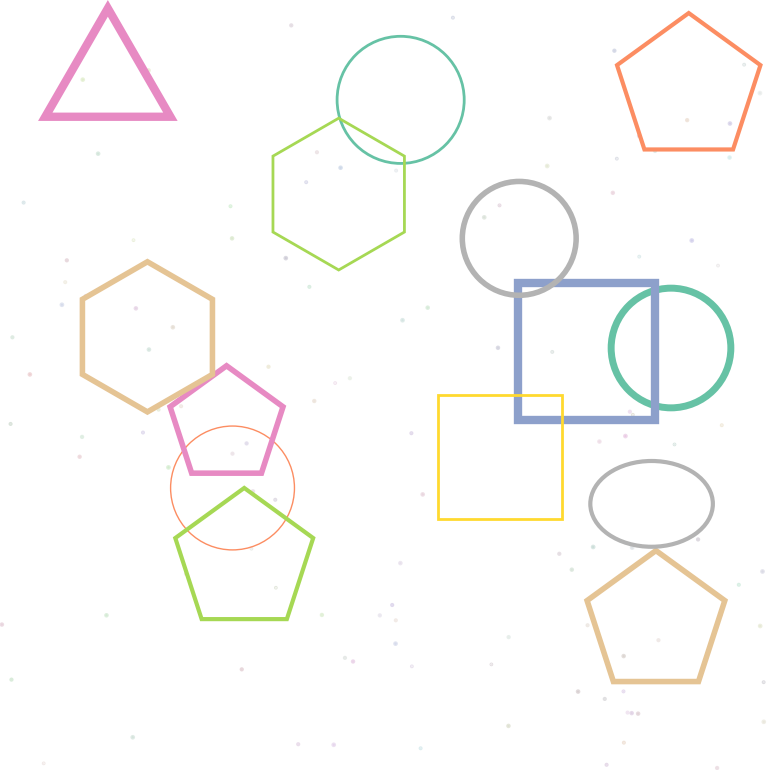[{"shape": "circle", "thickness": 2.5, "radius": 0.39, "center": [0.871, 0.548]}, {"shape": "circle", "thickness": 1, "radius": 0.41, "center": [0.52, 0.87]}, {"shape": "circle", "thickness": 0.5, "radius": 0.4, "center": [0.302, 0.366]}, {"shape": "pentagon", "thickness": 1.5, "radius": 0.49, "center": [0.894, 0.885]}, {"shape": "square", "thickness": 3, "radius": 0.45, "center": [0.761, 0.544]}, {"shape": "triangle", "thickness": 3, "radius": 0.47, "center": [0.14, 0.895]}, {"shape": "pentagon", "thickness": 2, "radius": 0.39, "center": [0.294, 0.448]}, {"shape": "hexagon", "thickness": 1, "radius": 0.49, "center": [0.44, 0.748]}, {"shape": "pentagon", "thickness": 1.5, "radius": 0.47, "center": [0.317, 0.272]}, {"shape": "square", "thickness": 1, "radius": 0.4, "center": [0.649, 0.407]}, {"shape": "pentagon", "thickness": 2, "radius": 0.47, "center": [0.852, 0.191]}, {"shape": "hexagon", "thickness": 2, "radius": 0.49, "center": [0.191, 0.563]}, {"shape": "oval", "thickness": 1.5, "radius": 0.4, "center": [0.846, 0.346]}, {"shape": "circle", "thickness": 2, "radius": 0.37, "center": [0.674, 0.69]}]